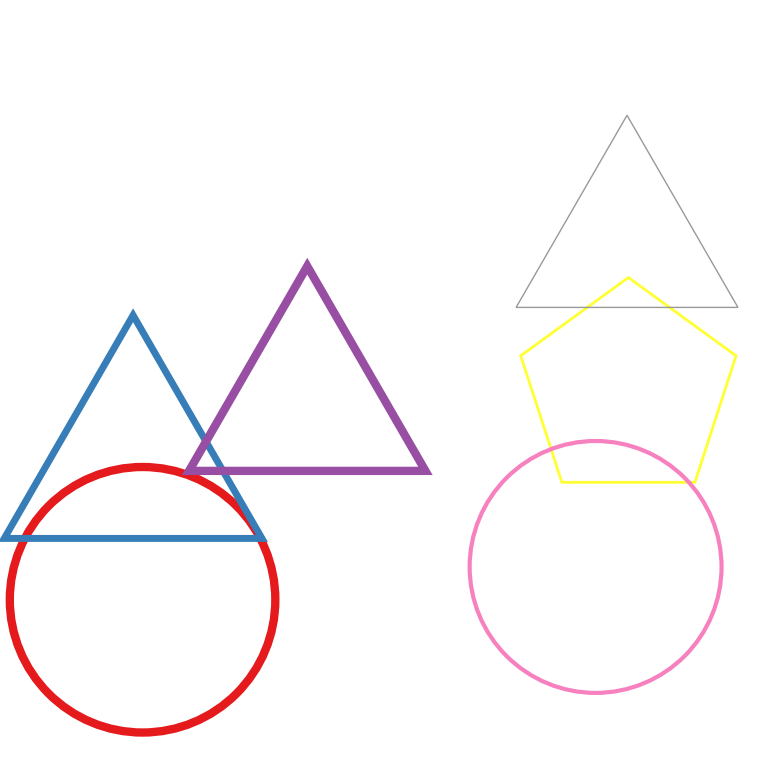[{"shape": "circle", "thickness": 3, "radius": 0.86, "center": [0.185, 0.221]}, {"shape": "triangle", "thickness": 2.5, "radius": 0.97, "center": [0.173, 0.397]}, {"shape": "triangle", "thickness": 3, "radius": 0.89, "center": [0.399, 0.477]}, {"shape": "pentagon", "thickness": 1, "radius": 0.74, "center": [0.816, 0.493]}, {"shape": "circle", "thickness": 1.5, "radius": 0.82, "center": [0.773, 0.264]}, {"shape": "triangle", "thickness": 0.5, "radius": 0.83, "center": [0.814, 0.684]}]